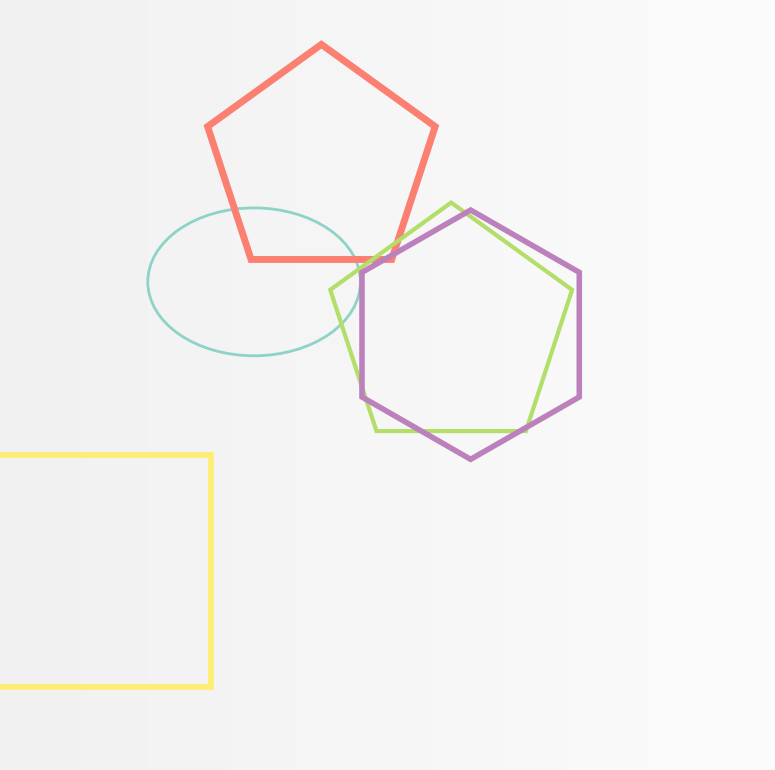[{"shape": "oval", "thickness": 1, "radius": 0.69, "center": [0.328, 0.634]}, {"shape": "pentagon", "thickness": 2.5, "radius": 0.77, "center": [0.415, 0.788]}, {"shape": "pentagon", "thickness": 1.5, "radius": 0.82, "center": [0.582, 0.573]}, {"shape": "hexagon", "thickness": 2, "radius": 0.81, "center": [0.607, 0.565]}, {"shape": "square", "thickness": 2, "radius": 0.75, "center": [0.122, 0.258]}]